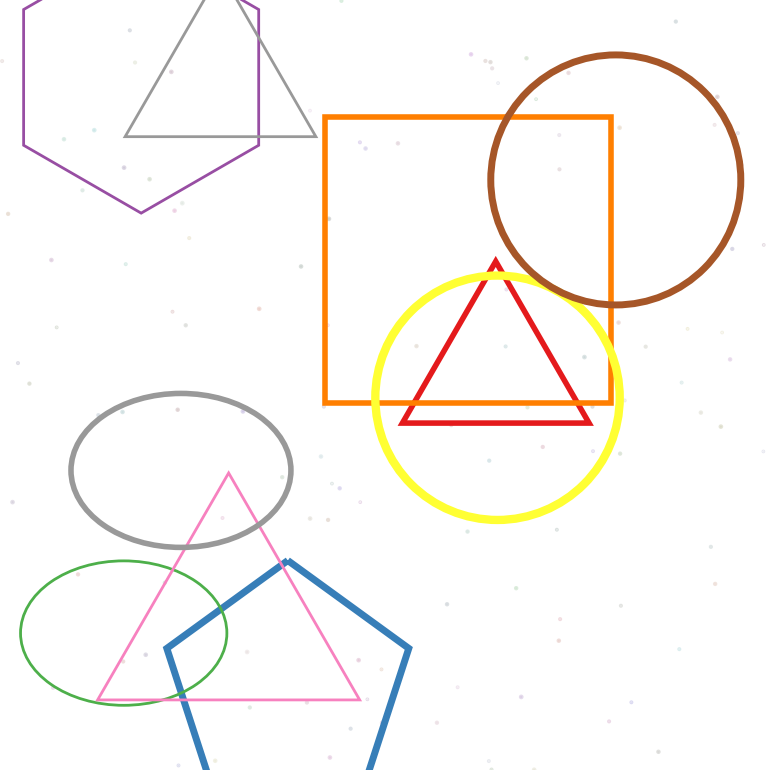[{"shape": "triangle", "thickness": 2, "radius": 0.7, "center": [0.644, 0.521]}, {"shape": "pentagon", "thickness": 2.5, "radius": 0.83, "center": [0.374, 0.107]}, {"shape": "oval", "thickness": 1, "radius": 0.67, "center": [0.161, 0.178]}, {"shape": "hexagon", "thickness": 1, "radius": 0.88, "center": [0.183, 0.899]}, {"shape": "square", "thickness": 2, "radius": 0.93, "center": [0.608, 0.662]}, {"shape": "circle", "thickness": 3, "radius": 0.79, "center": [0.646, 0.483]}, {"shape": "circle", "thickness": 2.5, "radius": 0.81, "center": [0.8, 0.766]}, {"shape": "triangle", "thickness": 1, "radius": 0.98, "center": [0.297, 0.189]}, {"shape": "oval", "thickness": 2, "radius": 0.71, "center": [0.235, 0.389]}, {"shape": "triangle", "thickness": 1, "radius": 0.72, "center": [0.286, 0.894]}]